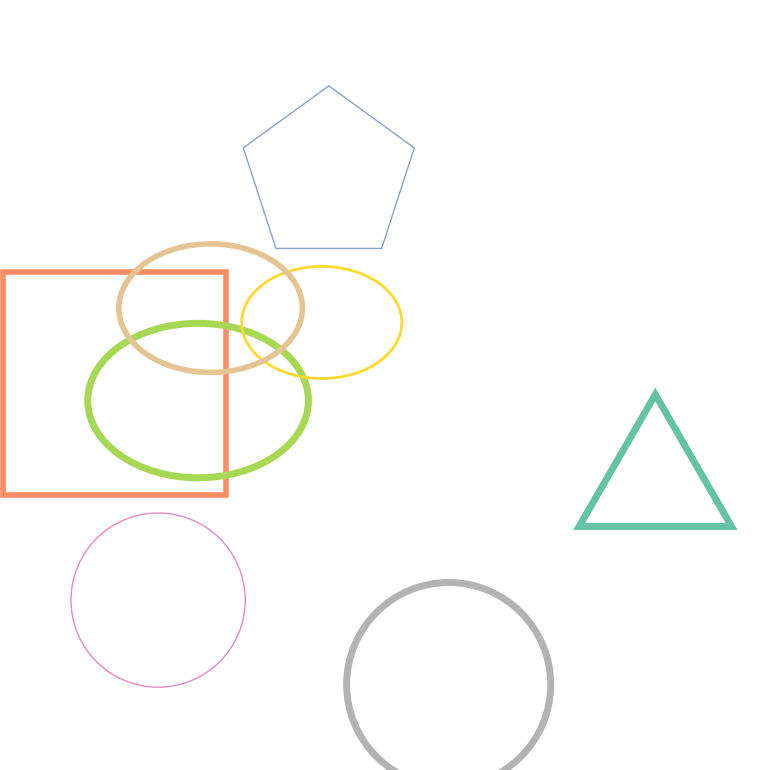[{"shape": "triangle", "thickness": 2.5, "radius": 0.57, "center": [0.851, 0.373]}, {"shape": "square", "thickness": 2, "radius": 0.72, "center": [0.148, 0.502]}, {"shape": "pentagon", "thickness": 0.5, "radius": 0.58, "center": [0.427, 0.772]}, {"shape": "circle", "thickness": 0.5, "radius": 0.57, "center": [0.205, 0.221]}, {"shape": "oval", "thickness": 2.5, "radius": 0.72, "center": [0.257, 0.48]}, {"shape": "oval", "thickness": 1, "radius": 0.52, "center": [0.418, 0.581]}, {"shape": "oval", "thickness": 2, "radius": 0.6, "center": [0.274, 0.6]}, {"shape": "circle", "thickness": 2.5, "radius": 0.66, "center": [0.583, 0.111]}]